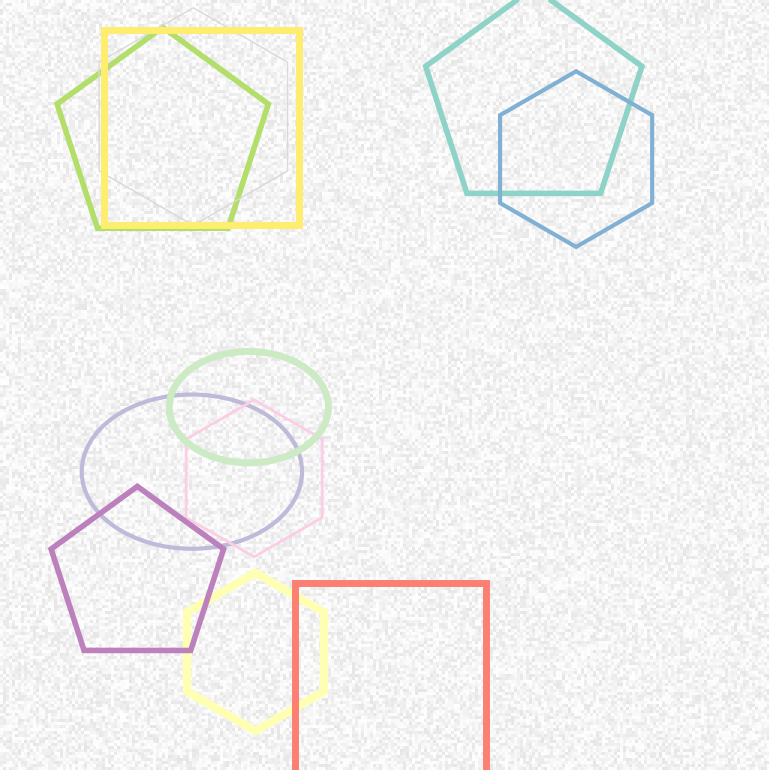[{"shape": "pentagon", "thickness": 2, "radius": 0.74, "center": [0.693, 0.868]}, {"shape": "hexagon", "thickness": 3, "radius": 0.51, "center": [0.332, 0.153]}, {"shape": "oval", "thickness": 1.5, "radius": 0.72, "center": [0.249, 0.387]}, {"shape": "square", "thickness": 2.5, "radius": 0.62, "center": [0.507, 0.119]}, {"shape": "hexagon", "thickness": 1.5, "radius": 0.57, "center": [0.748, 0.793]}, {"shape": "pentagon", "thickness": 2, "radius": 0.72, "center": [0.211, 0.82]}, {"shape": "hexagon", "thickness": 1, "radius": 0.51, "center": [0.33, 0.379]}, {"shape": "hexagon", "thickness": 0.5, "radius": 0.71, "center": [0.251, 0.849]}, {"shape": "pentagon", "thickness": 2, "radius": 0.59, "center": [0.178, 0.251]}, {"shape": "oval", "thickness": 2.5, "radius": 0.52, "center": [0.323, 0.471]}, {"shape": "square", "thickness": 2.5, "radius": 0.63, "center": [0.262, 0.834]}]